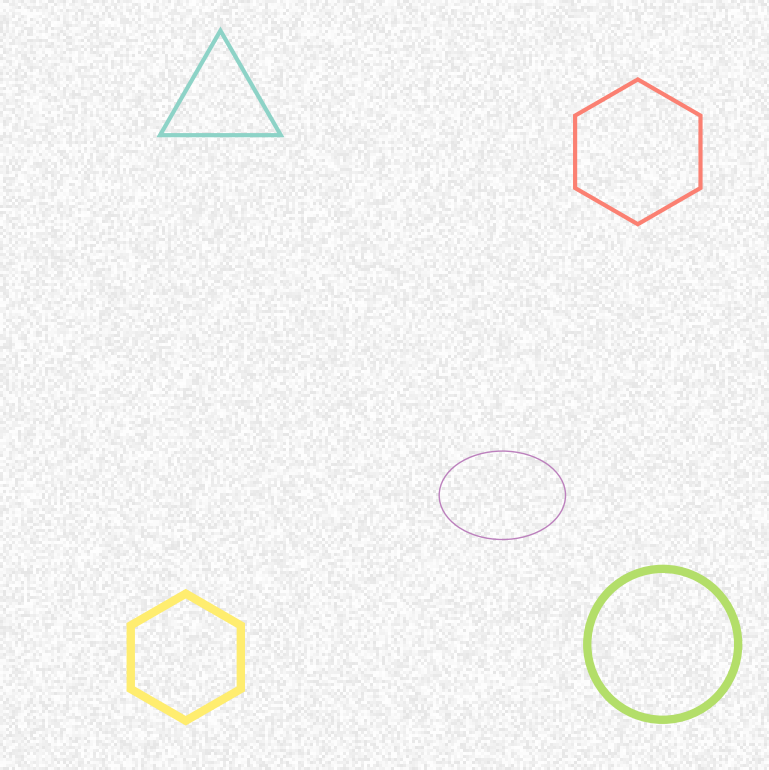[{"shape": "triangle", "thickness": 1.5, "radius": 0.45, "center": [0.286, 0.87]}, {"shape": "hexagon", "thickness": 1.5, "radius": 0.47, "center": [0.828, 0.803]}, {"shape": "circle", "thickness": 3, "radius": 0.49, "center": [0.861, 0.163]}, {"shape": "oval", "thickness": 0.5, "radius": 0.41, "center": [0.652, 0.357]}, {"shape": "hexagon", "thickness": 3, "radius": 0.41, "center": [0.241, 0.146]}]